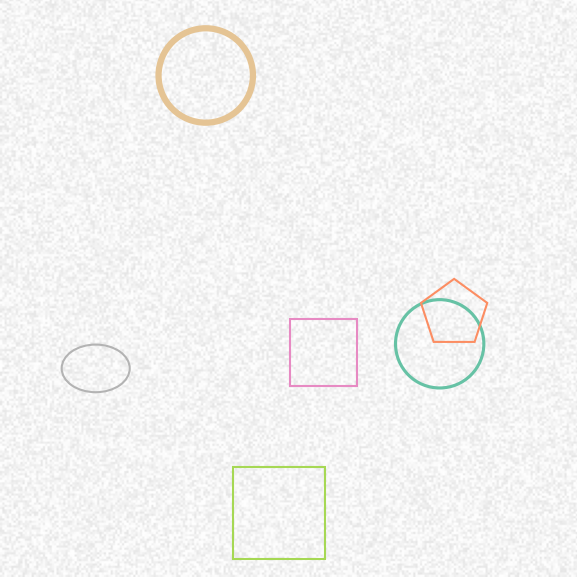[{"shape": "circle", "thickness": 1.5, "radius": 0.38, "center": [0.761, 0.404]}, {"shape": "pentagon", "thickness": 1, "radius": 0.3, "center": [0.786, 0.456]}, {"shape": "square", "thickness": 1, "radius": 0.29, "center": [0.561, 0.388]}, {"shape": "square", "thickness": 1, "radius": 0.4, "center": [0.483, 0.111]}, {"shape": "circle", "thickness": 3, "radius": 0.41, "center": [0.356, 0.868]}, {"shape": "oval", "thickness": 1, "radius": 0.29, "center": [0.166, 0.361]}]